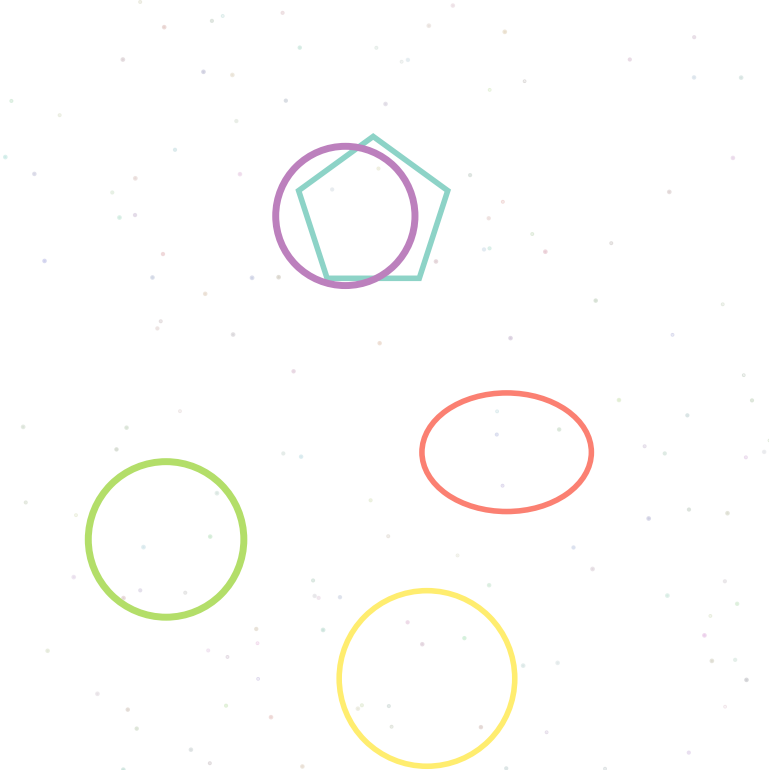[{"shape": "pentagon", "thickness": 2, "radius": 0.51, "center": [0.485, 0.721]}, {"shape": "oval", "thickness": 2, "radius": 0.55, "center": [0.658, 0.413]}, {"shape": "circle", "thickness": 2.5, "radius": 0.51, "center": [0.216, 0.299]}, {"shape": "circle", "thickness": 2.5, "radius": 0.45, "center": [0.448, 0.72]}, {"shape": "circle", "thickness": 2, "radius": 0.57, "center": [0.555, 0.119]}]